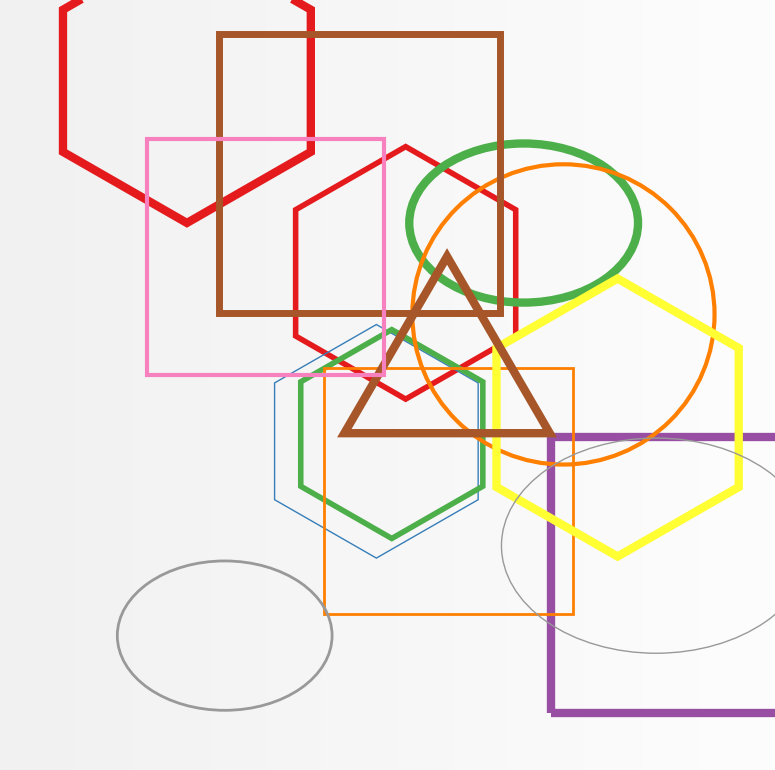[{"shape": "hexagon", "thickness": 2, "radius": 0.82, "center": [0.523, 0.646]}, {"shape": "hexagon", "thickness": 3, "radius": 0.92, "center": [0.241, 0.895]}, {"shape": "hexagon", "thickness": 0.5, "radius": 0.76, "center": [0.486, 0.427]}, {"shape": "oval", "thickness": 3, "radius": 0.74, "center": [0.676, 0.71]}, {"shape": "hexagon", "thickness": 2, "radius": 0.68, "center": [0.506, 0.436]}, {"shape": "square", "thickness": 3, "radius": 0.9, "center": [0.891, 0.253]}, {"shape": "square", "thickness": 1, "radius": 0.8, "center": [0.579, 0.362]}, {"shape": "circle", "thickness": 1.5, "radius": 0.97, "center": [0.727, 0.592]}, {"shape": "hexagon", "thickness": 3, "radius": 0.9, "center": [0.797, 0.458]}, {"shape": "triangle", "thickness": 3, "radius": 0.77, "center": [0.577, 0.514]}, {"shape": "square", "thickness": 2.5, "radius": 0.91, "center": [0.464, 0.775]}, {"shape": "square", "thickness": 1.5, "radius": 0.77, "center": [0.343, 0.667]}, {"shape": "oval", "thickness": 0.5, "radius": 1.0, "center": [0.847, 0.291]}, {"shape": "oval", "thickness": 1, "radius": 0.69, "center": [0.29, 0.175]}]